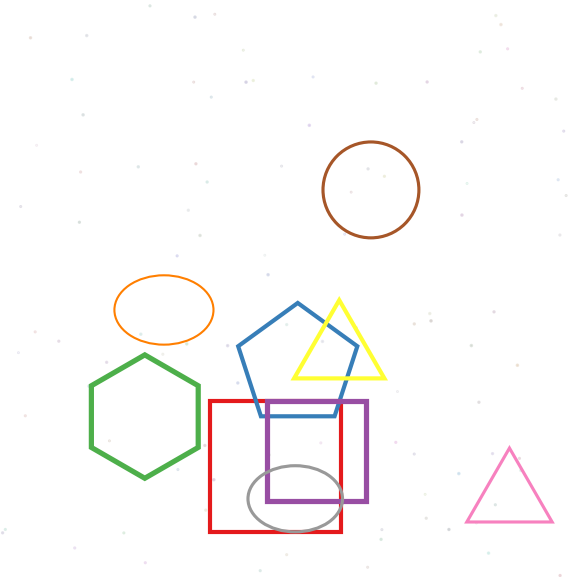[{"shape": "square", "thickness": 2, "radius": 0.57, "center": [0.477, 0.192]}, {"shape": "pentagon", "thickness": 2, "radius": 0.54, "center": [0.516, 0.366]}, {"shape": "hexagon", "thickness": 2.5, "radius": 0.53, "center": [0.251, 0.278]}, {"shape": "square", "thickness": 2.5, "radius": 0.43, "center": [0.548, 0.218]}, {"shape": "oval", "thickness": 1, "radius": 0.43, "center": [0.284, 0.462]}, {"shape": "triangle", "thickness": 2, "radius": 0.45, "center": [0.587, 0.389]}, {"shape": "circle", "thickness": 1.5, "radius": 0.42, "center": [0.642, 0.67]}, {"shape": "triangle", "thickness": 1.5, "radius": 0.43, "center": [0.882, 0.138]}, {"shape": "oval", "thickness": 1.5, "radius": 0.41, "center": [0.511, 0.135]}]